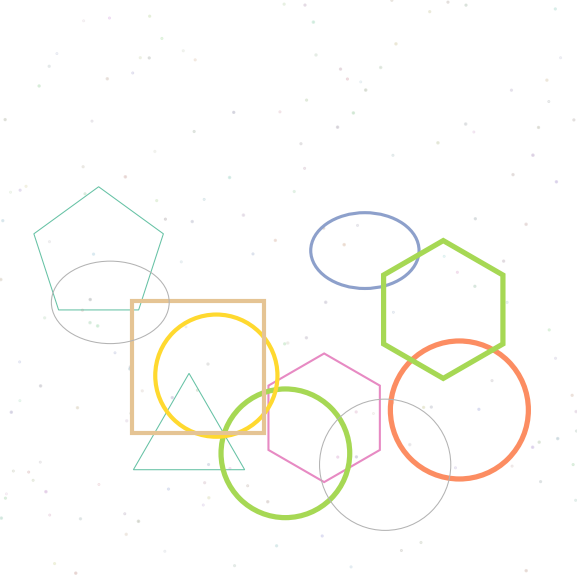[{"shape": "triangle", "thickness": 0.5, "radius": 0.56, "center": [0.327, 0.241]}, {"shape": "pentagon", "thickness": 0.5, "radius": 0.59, "center": [0.171, 0.558]}, {"shape": "circle", "thickness": 2.5, "radius": 0.6, "center": [0.795, 0.289]}, {"shape": "oval", "thickness": 1.5, "radius": 0.47, "center": [0.632, 0.565]}, {"shape": "hexagon", "thickness": 1, "radius": 0.56, "center": [0.561, 0.276]}, {"shape": "hexagon", "thickness": 2.5, "radius": 0.6, "center": [0.768, 0.463]}, {"shape": "circle", "thickness": 2.5, "radius": 0.56, "center": [0.494, 0.214]}, {"shape": "circle", "thickness": 2, "radius": 0.53, "center": [0.375, 0.349]}, {"shape": "square", "thickness": 2, "radius": 0.57, "center": [0.343, 0.364]}, {"shape": "circle", "thickness": 0.5, "radius": 0.57, "center": [0.667, 0.194]}, {"shape": "oval", "thickness": 0.5, "radius": 0.51, "center": [0.191, 0.476]}]